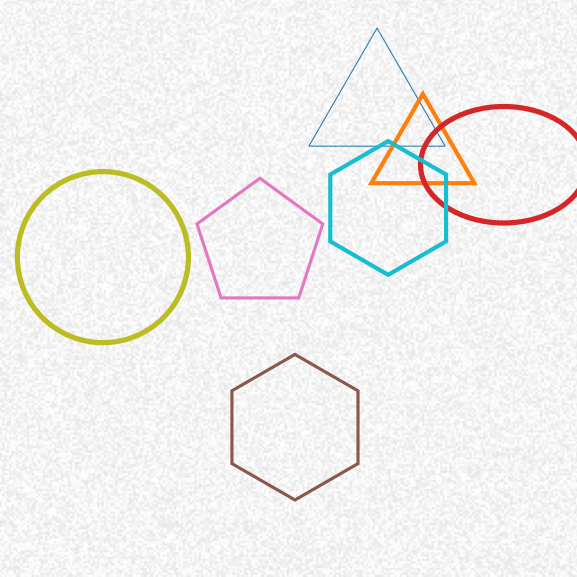[{"shape": "triangle", "thickness": 0.5, "radius": 0.68, "center": [0.653, 0.814]}, {"shape": "triangle", "thickness": 2, "radius": 0.52, "center": [0.732, 0.733]}, {"shape": "oval", "thickness": 2.5, "radius": 0.72, "center": [0.872, 0.714]}, {"shape": "hexagon", "thickness": 1.5, "radius": 0.63, "center": [0.511, 0.259]}, {"shape": "pentagon", "thickness": 1.5, "radius": 0.57, "center": [0.45, 0.576]}, {"shape": "circle", "thickness": 2.5, "radius": 0.74, "center": [0.178, 0.554]}, {"shape": "hexagon", "thickness": 2, "radius": 0.58, "center": [0.672, 0.639]}]